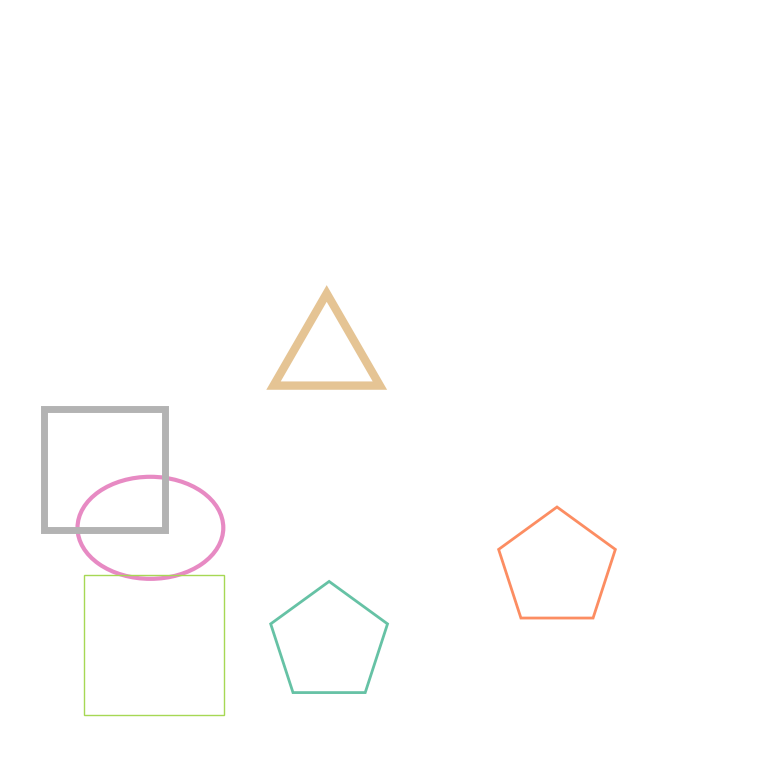[{"shape": "pentagon", "thickness": 1, "radius": 0.4, "center": [0.427, 0.165]}, {"shape": "pentagon", "thickness": 1, "radius": 0.4, "center": [0.723, 0.262]}, {"shape": "oval", "thickness": 1.5, "radius": 0.47, "center": [0.195, 0.315]}, {"shape": "square", "thickness": 0.5, "radius": 0.45, "center": [0.2, 0.163]}, {"shape": "triangle", "thickness": 3, "radius": 0.4, "center": [0.424, 0.539]}, {"shape": "square", "thickness": 2.5, "radius": 0.39, "center": [0.136, 0.39]}]